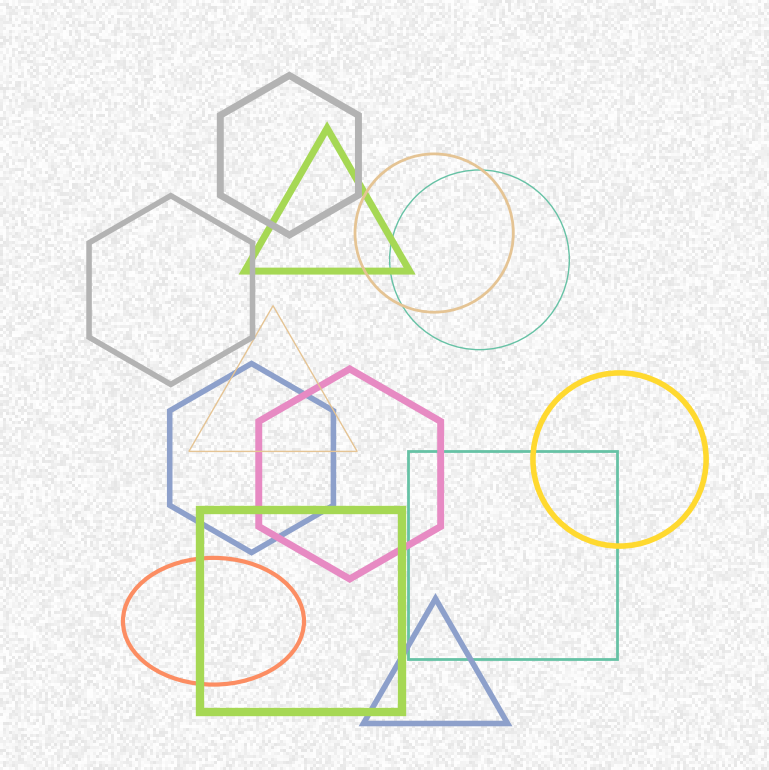[{"shape": "square", "thickness": 1, "radius": 0.68, "center": [0.666, 0.28]}, {"shape": "circle", "thickness": 0.5, "radius": 0.58, "center": [0.623, 0.663]}, {"shape": "oval", "thickness": 1.5, "radius": 0.59, "center": [0.277, 0.193]}, {"shape": "hexagon", "thickness": 2, "radius": 0.61, "center": [0.327, 0.405]}, {"shape": "triangle", "thickness": 2, "radius": 0.54, "center": [0.566, 0.114]}, {"shape": "hexagon", "thickness": 2.5, "radius": 0.68, "center": [0.454, 0.384]}, {"shape": "square", "thickness": 3, "radius": 0.66, "center": [0.391, 0.207]}, {"shape": "triangle", "thickness": 2.5, "radius": 0.62, "center": [0.425, 0.71]}, {"shape": "circle", "thickness": 2, "radius": 0.56, "center": [0.805, 0.403]}, {"shape": "circle", "thickness": 1, "radius": 0.51, "center": [0.564, 0.697]}, {"shape": "triangle", "thickness": 0.5, "radius": 0.63, "center": [0.355, 0.477]}, {"shape": "hexagon", "thickness": 2, "radius": 0.61, "center": [0.222, 0.623]}, {"shape": "hexagon", "thickness": 2.5, "radius": 0.52, "center": [0.376, 0.798]}]